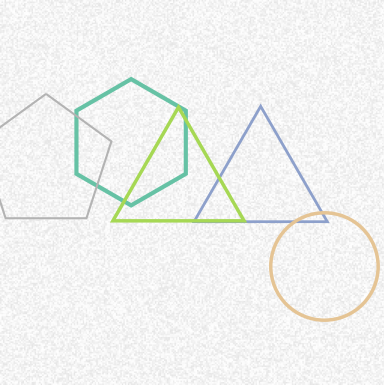[{"shape": "hexagon", "thickness": 3, "radius": 0.82, "center": [0.341, 0.631]}, {"shape": "triangle", "thickness": 2, "radius": 1.0, "center": [0.677, 0.524]}, {"shape": "triangle", "thickness": 2.5, "radius": 0.98, "center": [0.464, 0.525]}, {"shape": "circle", "thickness": 2.5, "radius": 0.7, "center": [0.843, 0.308]}, {"shape": "pentagon", "thickness": 1.5, "radius": 0.89, "center": [0.12, 0.578]}]